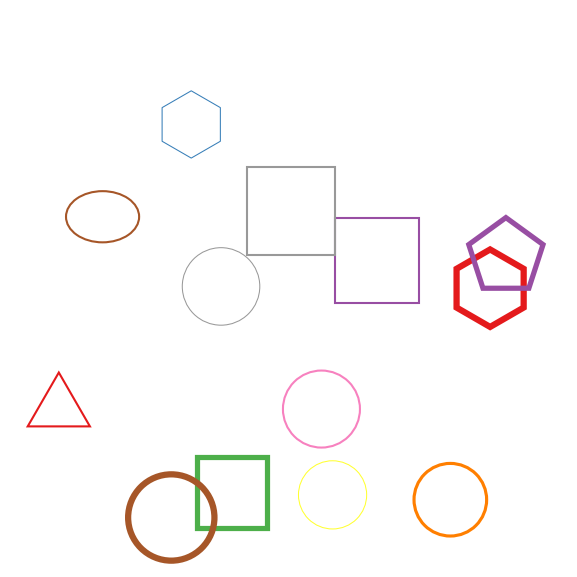[{"shape": "hexagon", "thickness": 3, "radius": 0.34, "center": [0.849, 0.5]}, {"shape": "triangle", "thickness": 1, "radius": 0.31, "center": [0.102, 0.292]}, {"shape": "hexagon", "thickness": 0.5, "radius": 0.29, "center": [0.331, 0.784]}, {"shape": "square", "thickness": 2.5, "radius": 0.31, "center": [0.402, 0.146]}, {"shape": "pentagon", "thickness": 2.5, "radius": 0.34, "center": [0.876, 0.555]}, {"shape": "square", "thickness": 1, "radius": 0.37, "center": [0.652, 0.548]}, {"shape": "circle", "thickness": 1.5, "radius": 0.31, "center": [0.78, 0.134]}, {"shape": "circle", "thickness": 0.5, "radius": 0.3, "center": [0.576, 0.142]}, {"shape": "circle", "thickness": 3, "radius": 0.37, "center": [0.297, 0.103]}, {"shape": "oval", "thickness": 1, "radius": 0.32, "center": [0.178, 0.624]}, {"shape": "circle", "thickness": 1, "radius": 0.33, "center": [0.557, 0.291]}, {"shape": "circle", "thickness": 0.5, "radius": 0.34, "center": [0.383, 0.503]}, {"shape": "square", "thickness": 1, "radius": 0.38, "center": [0.504, 0.634]}]